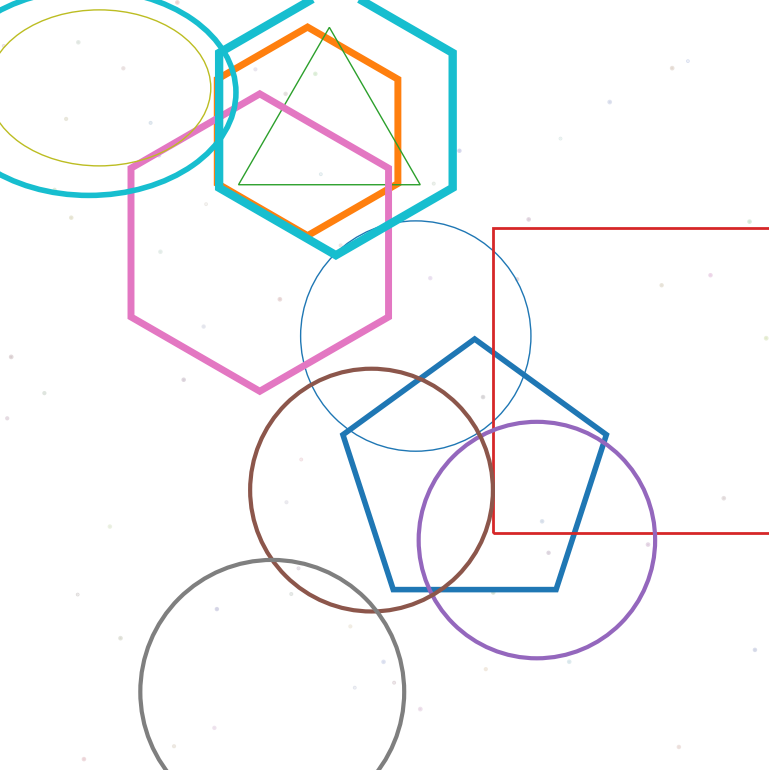[{"shape": "pentagon", "thickness": 2, "radius": 0.9, "center": [0.616, 0.38]}, {"shape": "circle", "thickness": 0.5, "radius": 0.75, "center": [0.54, 0.564]}, {"shape": "hexagon", "thickness": 2.5, "radius": 0.68, "center": [0.399, 0.829]}, {"shape": "triangle", "thickness": 0.5, "radius": 0.68, "center": [0.428, 0.828]}, {"shape": "square", "thickness": 1, "radius": 0.99, "center": [0.838, 0.506]}, {"shape": "circle", "thickness": 1.5, "radius": 0.77, "center": [0.697, 0.299]}, {"shape": "circle", "thickness": 1.5, "radius": 0.79, "center": [0.482, 0.364]}, {"shape": "hexagon", "thickness": 2.5, "radius": 0.97, "center": [0.337, 0.685]}, {"shape": "circle", "thickness": 1.5, "radius": 0.86, "center": [0.354, 0.101]}, {"shape": "oval", "thickness": 0.5, "radius": 0.72, "center": [0.129, 0.886]}, {"shape": "hexagon", "thickness": 3, "radius": 0.88, "center": [0.436, 0.844]}, {"shape": "oval", "thickness": 2, "radius": 0.96, "center": [0.115, 0.88]}]